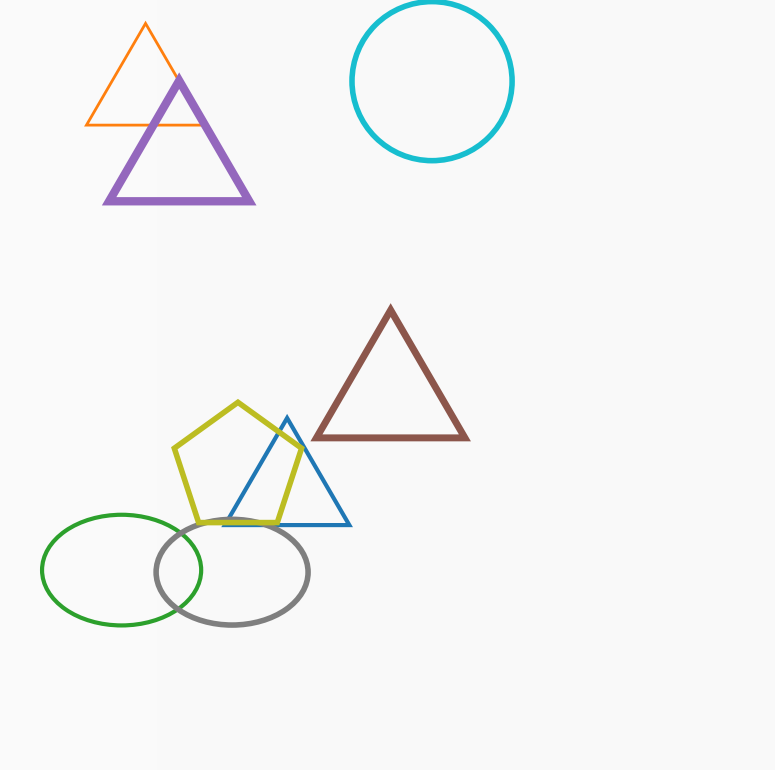[{"shape": "triangle", "thickness": 1.5, "radius": 0.46, "center": [0.37, 0.364]}, {"shape": "triangle", "thickness": 1, "radius": 0.44, "center": [0.188, 0.882]}, {"shape": "oval", "thickness": 1.5, "radius": 0.51, "center": [0.157, 0.26]}, {"shape": "triangle", "thickness": 3, "radius": 0.52, "center": [0.231, 0.791]}, {"shape": "triangle", "thickness": 2.5, "radius": 0.55, "center": [0.504, 0.487]}, {"shape": "oval", "thickness": 2, "radius": 0.49, "center": [0.299, 0.257]}, {"shape": "pentagon", "thickness": 2, "radius": 0.43, "center": [0.307, 0.391]}, {"shape": "circle", "thickness": 2, "radius": 0.52, "center": [0.557, 0.895]}]